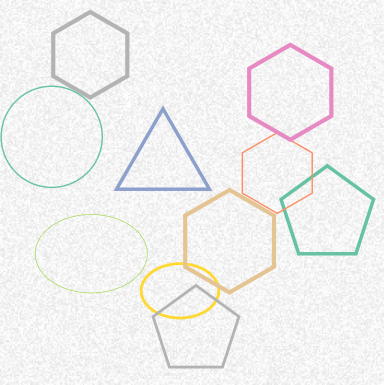[{"shape": "circle", "thickness": 1, "radius": 0.66, "center": [0.134, 0.645]}, {"shape": "pentagon", "thickness": 2.5, "radius": 0.63, "center": [0.85, 0.443]}, {"shape": "hexagon", "thickness": 1, "radius": 0.52, "center": [0.72, 0.551]}, {"shape": "triangle", "thickness": 2.5, "radius": 0.7, "center": [0.423, 0.578]}, {"shape": "hexagon", "thickness": 3, "radius": 0.62, "center": [0.754, 0.76]}, {"shape": "oval", "thickness": 0.5, "radius": 0.73, "center": [0.237, 0.341]}, {"shape": "oval", "thickness": 2, "radius": 0.5, "center": [0.467, 0.245]}, {"shape": "hexagon", "thickness": 3, "radius": 0.67, "center": [0.596, 0.374]}, {"shape": "hexagon", "thickness": 3, "radius": 0.56, "center": [0.234, 0.858]}, {"shape": "pentagon", "thickness": 2, "radius": 0.59, "center": [0.509, 0.141]}]